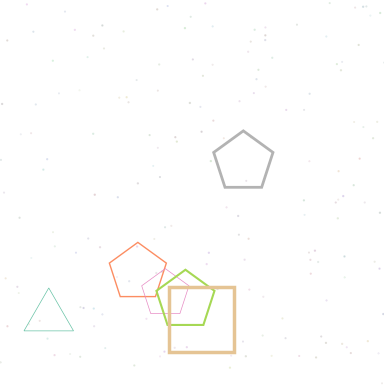[{"shape": "triangle", "thickness": 0.5, "radius": 0.37, "center": [0.127, 0.178]}, {"shape": "pentagon", "thickness": 1, "radius": 0.39, "center": [0.358, 0.293]}, {"shape": "pentagon", "thickness": 0.5, "radius": 0.32, "center": [0.429, 0.238]}, {"shape": "pentagon", "thickness": 1.5, "radius": 0.4, "center": [0.482, 0.22]}, {"shape": "square", "thickness": 2.5, "radius": 0.42, "center": [0.524, 0.17]}, {"shape": "pentagon", "thickness": 2, "radius": 0.41, "center": [0.632, 0.579]}]